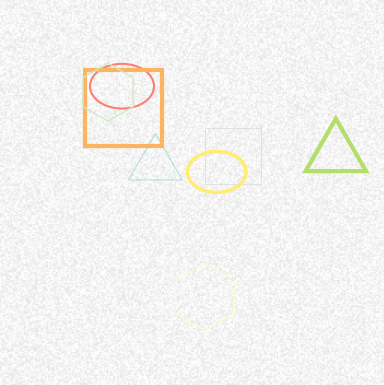[{"shape": "triangle", "thickness": 0.5, "radius": 0.4, "center": [0.404, 0.573]}, {"shape": "hexagon", "thickness": 0.5, "radius": 0.44, "center": [0.532, 0.229]}, {"shape": "oval", "thickness": 1.5, "radius": 0.42, "center": [0.317, 0.776]}, {"shape": "square", "thickness": 3, "radius": 0.49, "center": [0.321, 0.719]}, {"shape": "triangle", "thickness": 3, "radius": 0.45, "center": [0.872, 0.601]}, {"shape": "square", "thickness": 0.5, "radius": 0.36, "center": [0.605, 0.595]}, {"shape": "hexagon", "thickness": 1, "radius": 0.38, "center": [0.281, 0.761]}, {"shape": "oval", "thickness": 2.5, "radius": 0.38, "center": [0.563, 0.553]}]